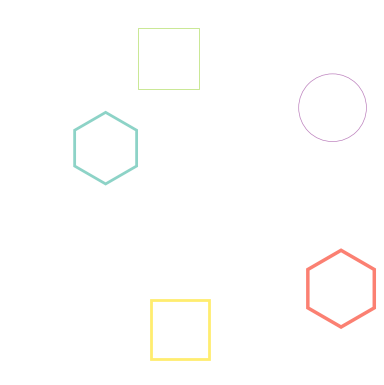[{"shape": "hexagon", "thickness": 2, "radius": 0.46, "center": [0.274, 0.615]}, {"shape": "hexagon", "thickness": 2.5, "radius": 0.5, "center": [0.886, 0.25]}, {"shape": "square", "thickness": 0.5, "radius": 0.4, "center": [0.438, 0.849]}, {"shape": "circle", "thickness": 0.5, "radius": 0.44, "center": [0.864, 0.72]}, {"shape": "square", "thickness": 2, "radius": 0.38, "center": [0.468, 0.144]}]